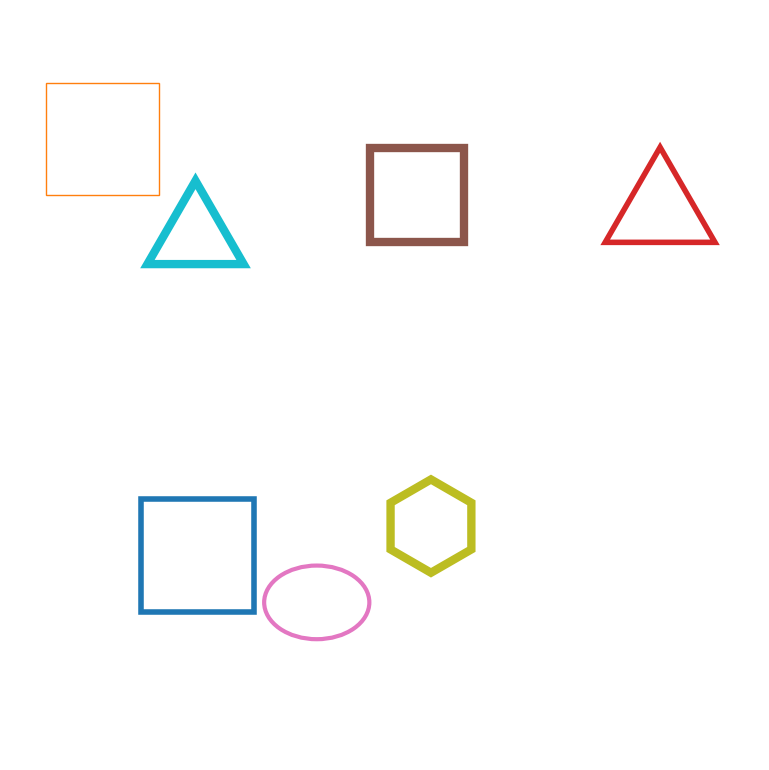[{"shape": "square", "thickness": 2, "radius": 0.37, "center": [0.256, 0.279]}, {"shape": "square", "thickness": 0.5, "radius": 0.36, "center": [0.133, 0.819]}, {"shape": "triangle", "thickness": 2, "radius": 0.41, "center": [0.857, 0.726]}, {"shape": "square", "thickness": 3, "radius": 0.3, "center": [0.542, 0.747]}, {"shape": "oval", "thickness": 1.5, "radius": 0.34, "center": [0.411, 0.218]}, {"shape": "hexagon", "thickness": 3, "radius": 0.3, "center": [0.56, 0.317]}, {"shape": "triangle", "thickness": 3, "radius": 0.36, "center": [0.254, 0.693]}]